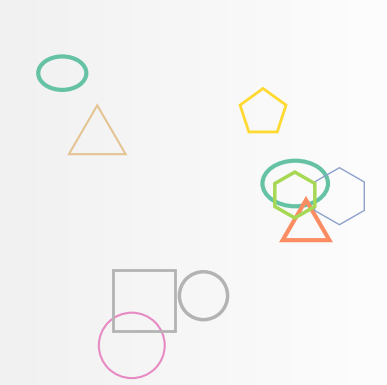[{"shape": "oval", "thickness": 3, "radius": 0.42, "center": [0.762, 0.523]}, {"shape": "oval", "thickness": 3, "radius": 0.31, "center": [0.161, 0.81]}, {"shape": "triangle", "thickness": 3, "radius": 0.35, "center": [0.79, 0.411]}, {"shape": "hexagon", "thickness": 1, "radius": 0.37, "center": [0.876, 0.49]}, {"shape": "circle", "thickness": 1.5, "radius": 0.42, "center": [0.34, 0.103]}, {"shape": "hexagon", "thickness": 2.5, "radius": 0.3, "center": [0.761, 0.493]}, {"shape": "pentagon", "thickness": 2, "radius": 0.31, "center": [0.679, 0.708]}, {"shape": "triangle", "thickness": 1.5, "radius": 0.42, "center": [0.251, 0.642]}, {"shape": "circle", "thickness": 2.5, "radius": 0.31, "center": [0.525, 0.232]}, {"shape": "square", "thickness": 2, "radius": 0.4, "center": [0.37, 0.219]}]